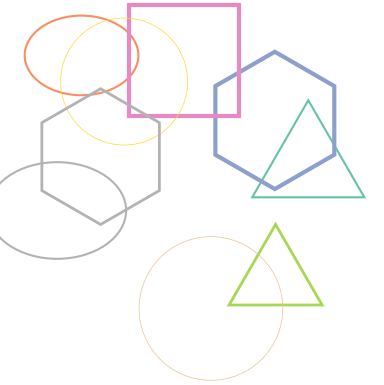[{"shape": "triangle", "thickness": 1.5, "radius": 0.84, "center": [0.801, 0.572]}, {"shape": "oval", "thickness": 1.5, "radius": 0.74, "center": [0.212, 0.856]}, {"shape": "hexagon", "thickness": 3, "radius": 0.89, "center": [0.714, 0.687]}, {"shape": "square", "thickness": 3, "radius": 0.72, "center": [0.477, 0.843]}, {"shape": "triangle", "thickness": 2, "radius": 0.7, "center": [0.716, 0.277]}, {"shape": "circle", "thickness": 0.5, "radius": 0.82, "center": [0.322, 0.788]}, {"shape": "circle", "thickness": 0.5, "radius": 0.93, "center": [0.548, 0.199]}, {"shape": "oval", "thickness": 1.5, "radius": 0.9, "center": [0.148, 0.453]}, {"shape": "hexagon", "thickness": 2, "radius": 0.88, "center": [0.261, 0.593]}]